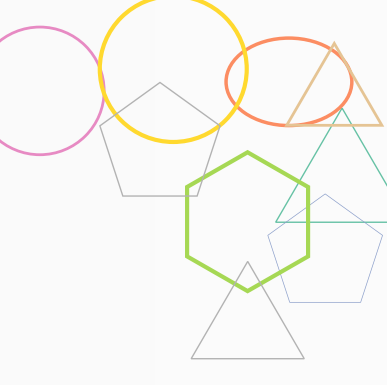[{"shape": "triangle", "thickness": 1, "radius": 0.99, "center": [0.883, 0.522]}, {"shape": "oval", "thickness": 2.5, "radius": 0.81, "center": [0.746, 0.787]}, {"shape": "pentagon", "thickness": 0.5, "radius": 0.78, "center": [0.839, 0.341]}, {"shape": "circle", "thickness": 2, "radius": 0.83, "center": [0.103, 0.764]}, {"shape": "hexagon", "thickness": 3, "radius": 0.9, "center": [0.639, 0.424]}, {"shape": "circle", "thickness": 3, "radius": 0.95, "center": [0.447, 0.821]}, {"shape": "triangle", "thickness": 2, "radius": 0.71, "center": [0.863, 0.745]}, {"shape": "pentagon", "thickness": 1, "radius": 0.82, "center": [0.413, 0.623]}, {"shape": "triangle", "thickness": 1, "radius": 0.84, "center": [0.639, 0.152]}]